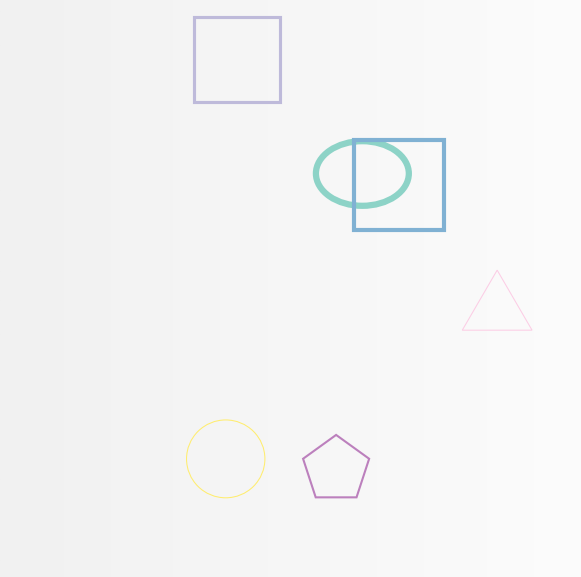[{"shape": "oval", "thickness": 3, "radius": 0.4, "center": [0.623, 0.699]}, {"shape": "square", "thickness": 1.5, "radius": 0.37, "center": [0.408, 0.897]}, {"shape": "square", "thickness": 2, "radius": 0.39, "center": [0.686, 0.679]}, {"shape": "triangle", "thickness": 0.5, "radius": 0.35, "center": [0.855, 0.462]}, {"shape": "pentagon", "thickness": 1, "radius": 0.3, "center": [0.578, 0.186]}, {"shape": "circle", "thickness": 0.5, "radius": 0.34, "center": [0.388, 0.205]}]